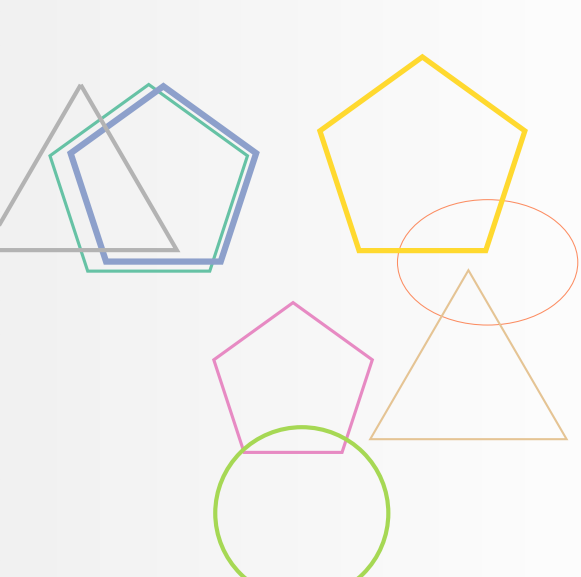[{"shape": "pentagon", "thickness": 1.5, "radius": 0.89, "center": [0.256, 0.674]}, {"shape": "oval", "thickness": 0.5, "radius": 0.78, "center": [0.839, 0.545]}, {"shape": "pentagon", "thickness": 3, "radius": 0.84, "center": [0.281, 0.682]}, {"shape": "pentagon", "thickness": 1.5, "radius": 0.72, "center": [0.504, 0.332]}, {"shape": "circle", "thickness": 2, "radius": 0.74, "center": [0.519, 0.111]}, {"shape": "pentagon", "thickness": 2.5, "radius": 0.93, "center": [0.727, 0.715]}, {"shape": "triangle", "thickness": 1, "radius": 0.98, "center": [0.806, 0.336]}, {"shape": "triangle", "thickness": 2, "radius": 0.95, "center": [0.139, 0.661]}]